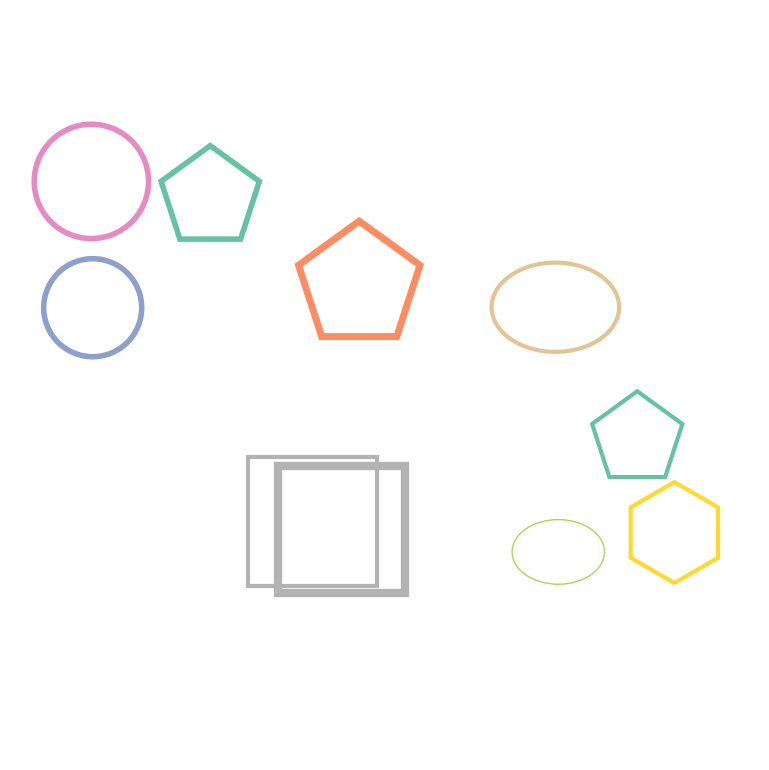[{"shape": "pentagon", "thickness": 1.5, "radius": 0.31, "center": [0.828, 0.43]}, {"shape": "pentagon", "thickness": 2, "radius": 0.34, "center": [0.273, 0.744]}, {"shape": "pentagon", "thickness": 2.5, "radius": 0.41, "center": [0.467, 0.63]}, {"shape": "circle", "thickness": 2, "radius": 0.32, "center": [0.12, 0.6]}, {"shape": "circle", "thickness": 2, "radius": 0.37, "center": [0.119, 0.764]}, {"shape": "oval", "thickness": 0.5, "radius": 0.3, "center": [0.725, 0.283]}, {"shape": "hexagon", "thickness": 1.5, "radius": 0.33, "center": [0.876, 0.308]}, {"shape": "oval", "thickness": 1.5, "radius": 0.41, "center": [0.721, 0.601]}, {"shape": "square", "thickness": 3, "radius": 0.41, "center": [0.443, 0.313]}, {"shape": "square", "thickness": 1.5, "radius": 0.42, "center": [0.406, 0.323]}]